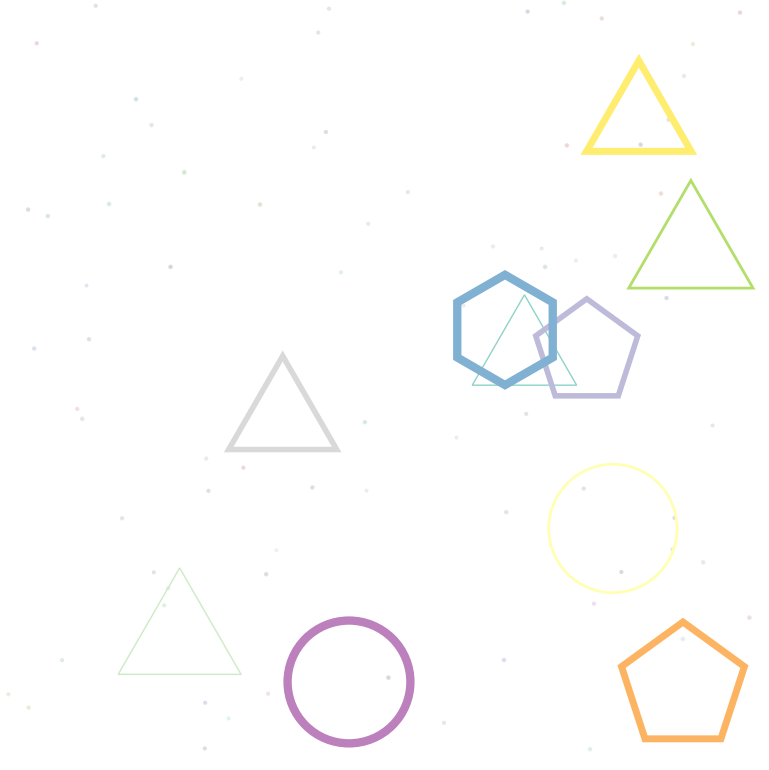[{"shape": "triangle", "thickness": 0.5, "radius": 0.39, "center": [0.681, 0.539]}, {"shape": "circle", "thickness": 1, "radius": 0.42, "center": [0.796, 0.314]}, {"shape": "pentagon", "thickness": 2, "radius": 0.35, "center": [0.762, 0.542]}, {"shape": "hexagon", "thickness": 3, "radius": 0.36, "center": [0.656, 0.572]}, {"shape": "pentagon", "thickness": 2.5, "radius": 0.42, "center": [0.887, 0.108]}, {"shape": "triangle", "thickness": 1, "radius": 0.47, "center": [0.897, 0.672]}, {"shape": "triangle", "thickness": 2, "radius": 0.4, "center": [0.367, 0.457]}, {"shape": "circle", "thickness": 3, "radius": 0.4, "center": [0.453, 0.114]}, {"shape": "triangle", "thickness": 0.5, "radius": 0.46, "center": [0.233, 0.17]}, {"shape": "triangle", "thickness": 2.5, "radius": 0.39, "center": [0.83, 0.843]}]